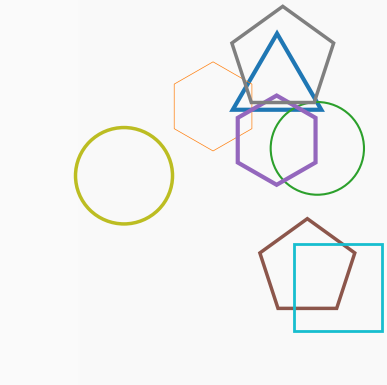[{"shape": "triangle", "thickness": 3, "radius": 0.66, "center": [0.715, 0.781]}, {"shape": "hexagon", "thickness": 0.5, "radius": 0.58, "center": [0.55, 0.724]}, {"shape": "circle", "thickness": 1.5, "radius": 0.6, "center": [0.819, 0.615]}, {"shape": "hexagon", "thickness": 3, "radius": 0.58, "center": [0.714, 0.636]}, {"shape": "pentagon", "thickness": 2.5, "radius": 0.64, "center": [0.793, 0.303]}, {"shape": "pentagon", "thickness": 2.5, "radius": 0.69, "center": [0.73, 0.845]}, {"shape": "circle", "thickness": 2.5, "radius": 0.63, "center": [0.32, 0.544]}, {"shape": "square", "thickness": 2, "radius": 0.57, "center": [0.873, 0.253]}]